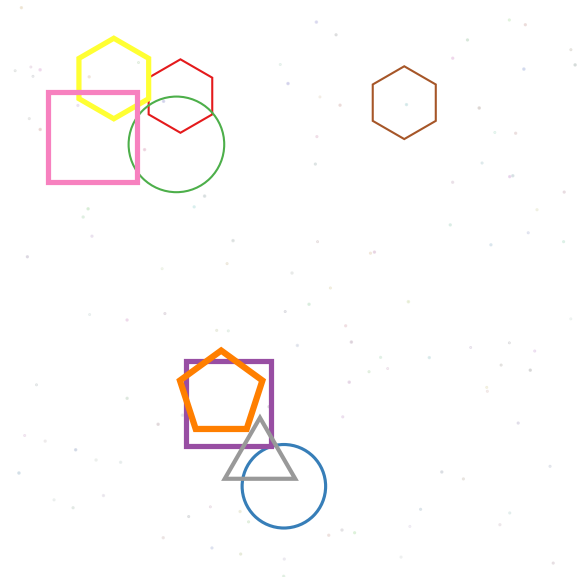[{"shape": "hexagon", "thickness": 1, "radius": 0.32, "center": [0.312, 0.833]}, {"shape": "circle", "thickness": 1.5, "radius": 0.36, "center": [0.492, 0.157]}, {"shape": "circle", "thickness": 1, "radius": 0.41, "center": [0.305, 0.749]}, {"shape": "square", "thickness": 2.5, "radius": 0.37, "center": [0.396, 0.301]}, {"shape": "pentagon", "thickness": 3, "radius": 0.38, "center": [0.383, 0.317]}, {"shape": "hexagon", "thickness": 2.5, "radius": 0.35, "center": [0.197, 0.863]}, {"shape": "hexagon", "thickness": 1, "radius": 0.32, "center": [0.7, 0.821]}, {"shape": "square", "thickness": 2.5, "radius": 0.39, "center": [0.16, 0.762]}, {"shape": "triangle", "thickness": 2, "radius": 0.35, "center": [0.45, 0.205]}]